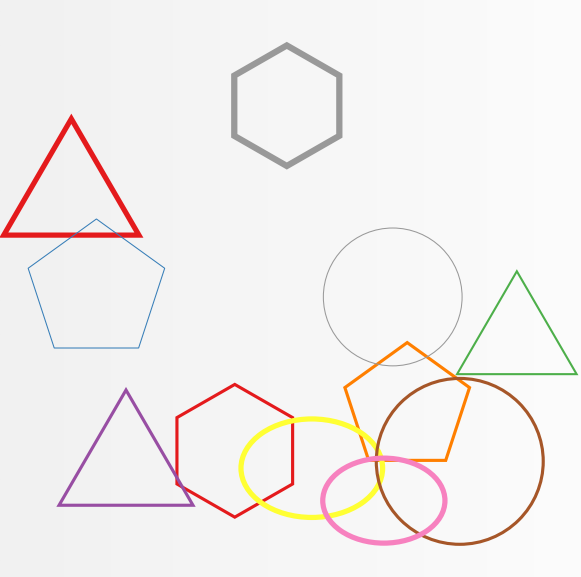[{"shape": "hexagon", "thickness": 1.5, "radius": 0.57, "center": [0.404, 0.219]}, {"shape": "triangle", "thickness": 2.5, "radius": 0.67, "center": [0.123, 0.659]}, {"shape": "pentagon", "thickness": 0.5, "radius": 0.62, "center": [0.166, 0.496]}, {"shape": "triangle", "thickness": 1, "radius": 0.59, "center": [0.889, 0.411]}, {"shape": "triangle", "thickness": 1.5, "radius": 0.67, "center": [0.217, 0.191]}, {"shape": "pentagon", "thickness": 1.5, "radius": 0.56, "center": [0.701, 0.293]}, {"shape": "oval", "thickness": 2.5, "radius": 0.61, "center": [0.536, 0.188]}, {"shape": "circle", "thickness": 1.5, "radius": 0.72, "center": [0.791, 0.2]}, {"shape": "oval", "thickness": 2.5, "radius": 0.53, "center": [0.66, 0.132]}, {"shape": "hexagon", "thickness": 3, "radius": 0.52, "center": [0.493, 0.816]}, {"shape": "circle", "thickness": 0.5, "radius": 0.6, "center": [0.676, 0.485]}]